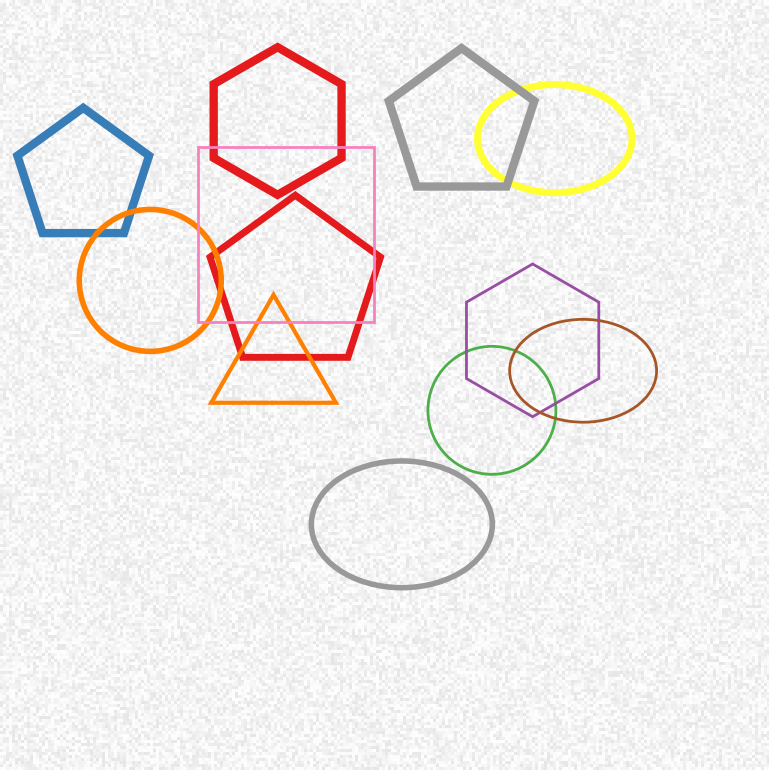[{"shape": "pentagon", "thickness": 2.5, "radius": 0.58, "center": [0.384, 0.63]}, {"shape": "hexagon", "thickness": 3, "radius": 0.48, "center": [0.361, 0.843]}, {"shape": "pentagon", "thickness": 3, "radius": 0.45, "center": [0.108, 0.77]}, {"shape": "circle", "thickness": 1, "radius": 0.42, "center": [0.639, 0.467]}, {"shape": "hexagon", "thickness": 1, "radius": 0.5, "center": [0.692, 0.558]}, {"shape": "triangle", "thickness": 1.5, "radius": 0.47, "center": [0.355, 0.524]}, {"shape": "circle", "thickness": 2, "radius": 0.46, "center": [0.195, 0.636]}, {"shape": "oval", "thickness": 2.5, "radius": 0.5, "center": [0.72, 0.82]}, {"shape": "oval", "thickness": 1, "radius": 0.48, "center": [0.757, 0.518]}, {"shape": "square", "thickness": 1, "radius": 0.57, "center": [0.371, 0.696]}, {"shape": "pentagon", "thickness": 3, "radius": 0.5, "center": [0.599, 0.838]}, {"shape": "oval", "thickness": 2, "radius": 0.59, "center": [0.522, 0.319]}]